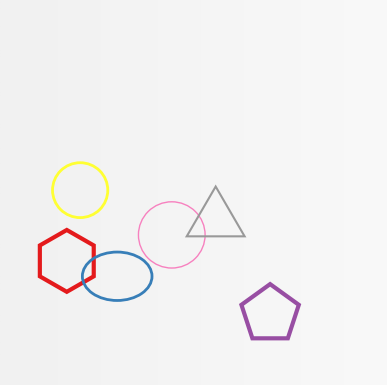[{"shape": "hexagon", "thickness": 3, "radius": 0.4, "center": [0.172, 0.322]}, {"shape": "oval", "thickness": 2, "radius": 0.45, "center": [0.302, 0.282]}, {"shape": "pentagon", "thickness": 3, "radius": 0.39, "center": [0.697, 0.184]}, {"shape": "circle", "thickness": 2, "radius": 0.36, "center": [0.207, 0.506]}, {"shape": "circle", "thickness": 1, "radius": 0.43, "center": [0.443, 0.39]}, {"shape": "triangle", "thickness": 1.5, "radius": 0.43, "center": [0.557, 0.429]}]